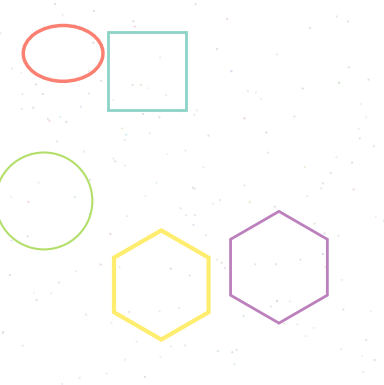[{"shape": "square", "thickness": 2, "radius": 0.5, "center": [0.381, 0.816]}, {"shape": "oval", "thickness": 2.5, "radius": 0.52, "center": [0.164, 0.861]}, {"shape": "circle", "thickness": 1.5, "radius": 0.63, "center": [0.114, 0.478]}, {"shape": "hexagon", "thickness": 2, "radius": 0.73, "center": [0.725, 0.306]}, {"shape": "hexagon", "thickness": 3, "radius": 0.71, "center": [0.419, 0.26]}]